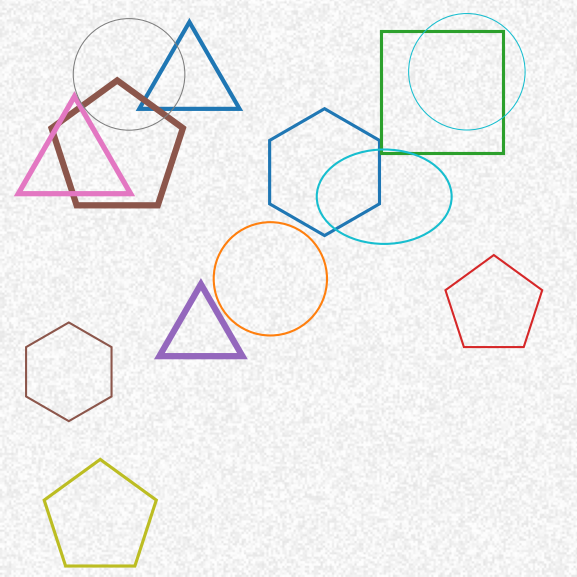[{"shape": "triangle", "thickness": 2, "radius": 0.5, "center": [0.328, 0.861]}, {"shape": "hexagon", "thickness": 1.5, "radius": 0.55, "center": [0.562, 0.701]}, {"shape": "circle", "thickness": 1, "radius": 0.49, "center": [0.468, 0.516]}, {"shape": "square", "thickness": 1.5, "radius": 0.53, "center": [0.766, 0.84]}, {"shape": "pentagon", "thickness": 1, "radius": 0.44, "center": [0.855, 0.469]}, {"shape": "triangle", "thickness": 3, "radius": 0.41, "center": [0.348, 0.424]}, {"shape": "pentagon", "thickness": 3, "radius": 0.6, "center": [0.203, 0.74]}, {"shape": "hexagon", "thickness": 1, "radius": 0.43, "center": [0.119, 0.355]}, {"shape": "triangle", "thickness": 2.5, "radius": 0.56, "center": [0.129, 0.72]}, {"shape": "circle", "thickness": 0.5, "radius": 0.48, "center": [0.223, 0.87]}, {"shape": "pentagon", "thickness": 1.5, "radius": 0.51, "center": [0.174, 0.102]}, {"shape": "circle", "thickness": 0.5, "radius": 0.5, "center": [0.808, 0.875]}, {"shape": "oval", "thickness": 1, "radius": 0.58, "center": [0.665, 0.659]}]